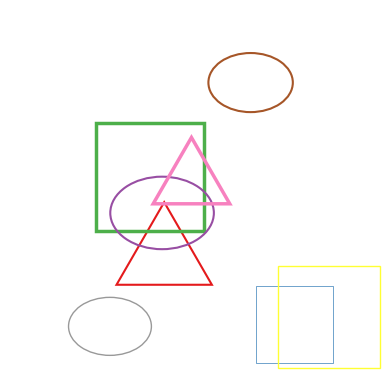[{"shape": "triangle", "thickness": 1.5, "radius": 0.72, "center": [0.426, 0.332]}, {"shape": "square", "thickness": 0.5, "radius": 0.5, "center": [0.764, 0.158]}, {"shape": "square", "thickness": 2.5, "radius": 0.7, "center": [0.39, 0.541]}, {"shape": "oval", "thickness": 1.5, "radius": 0.67, "center": [0.421, 0.447]}, {"shape": "square", "thickness": 1, "radius": 0.66, "center": [0.854, 0.176]}, {"shape": "oval", "thickness": 1.5, "radius": 0.55, "center": [0.651, 0.786]}, {"shape": "triangle", "thickness": 2.5, "radius": 0.57, "center": [0.497, 0.528]}, {"shape": "oval", "thickness": 1, "radius": 0.54, "center": [0.286, 0.152]}]